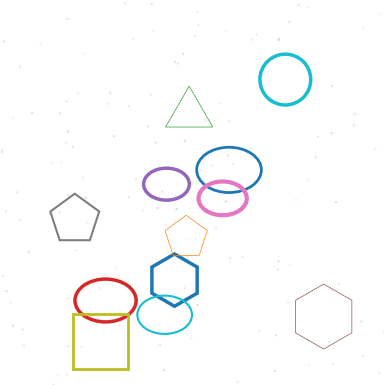[{"shape": "hexagon", "thickness": 2.5, "radius": 0.34, "center": [0.453, 0.272]}, {"shape": "oval", "thickness": 2, "radius": 0.42, "center": [0.595, 0.559]}, {"shape": "pentagon", "thickness": 0.5, "radius": 0.29, "center": [0.484, 0.383]}, {"shape": "triangle", "thickness": 0.5, "radius": 0.35, "center": [0.491, 0.705]}, {"shape": "oval", "thickness": 2.5, "radius": 0.4, "center": [0.274, 0.219]}, {"shape": "oval", "thickness": 2.5, "radius": 0.3, "center": [0.432, 0.522]}, {"shape": "hexagon", "thickness": 0.5, "radius": 0.42, "center": [0.841, 0.178]}, {"shape": "oval", "thickness": 3, "radius": 0.31, "center": [0.578, 0.485]}, {"shape": "pentagon", "thickness": 1.5, "radius": 0.33, "center": [0.194, 0.43]}, {"shape": "square", "thickness": 2, "radius": 0.36, "center": [0.26, 0.112]}, {"shape": "circle", "thickness": 2.5, "radius": 0.33, "center": [0.741, 0.793]}, {"shape": "oval", "thickness": 1.5, "radius": 0.36, "center": [0.428, 0.182]}]